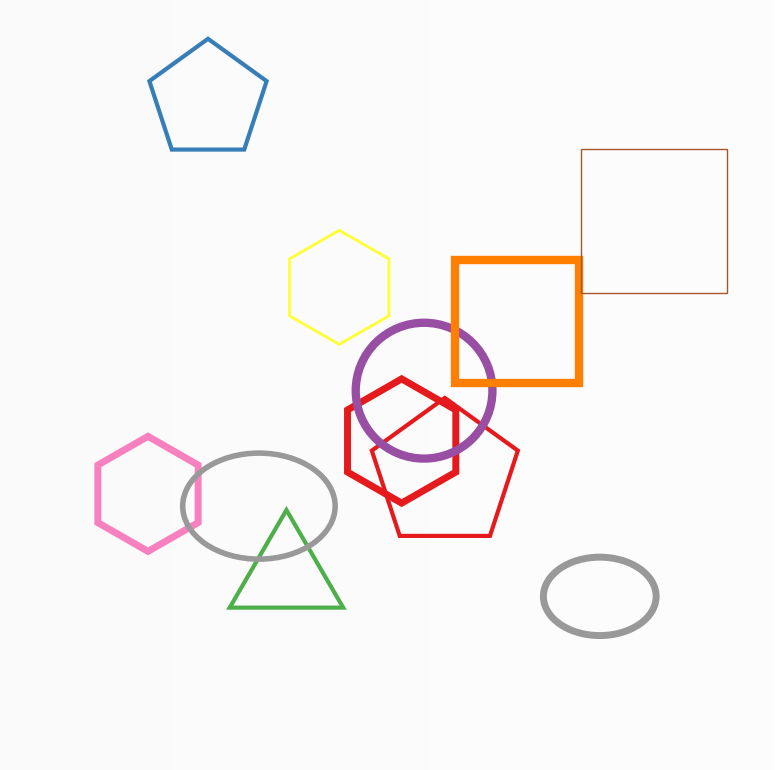[{"shape": "pentagon", "thickness": 1.5, "radius": 0.5, "center": [0.574, 0.384]}, {"shape": "hexagon", "thickness": 2.5, "radius": 0.4, "center": [0.518, 0.427]}, {"shape": "pentagon", "thickness": 1.5, "radius": 0.4, "center": [0.268, 0.87]}, {"shape": "triangle", "thickness": 1.5, "radius": 0.42, "center": [0.37, 0.253]}, {"shape": "circle", "thickness": 3, "radius": 0.44, "center": [0.547, 0.493]}, {"shape": "square", "thickness": 3, "radius": 0.4, "center": [0.667, 0.582]}, {"shape": "hexagon", "thickness": 1, "radius": 0.37, "center": [0.438, 0.627]}, {"shape": "square", "thickness": 0.5, "radius": 0.47, "center": [0.844, 0.713]}, {"shape": "hexagon", "thickness": 2.5, "radius": 0.37, "center": [0.191, 0.359]}, {"shape": "oval", "thickness": 2.5, "radius": 0.36, "center": [0.774, 0.226]}, {"shape": "oval", "thickness": 2, "radius": 0.49, "center": [0.334, 0.343]}]